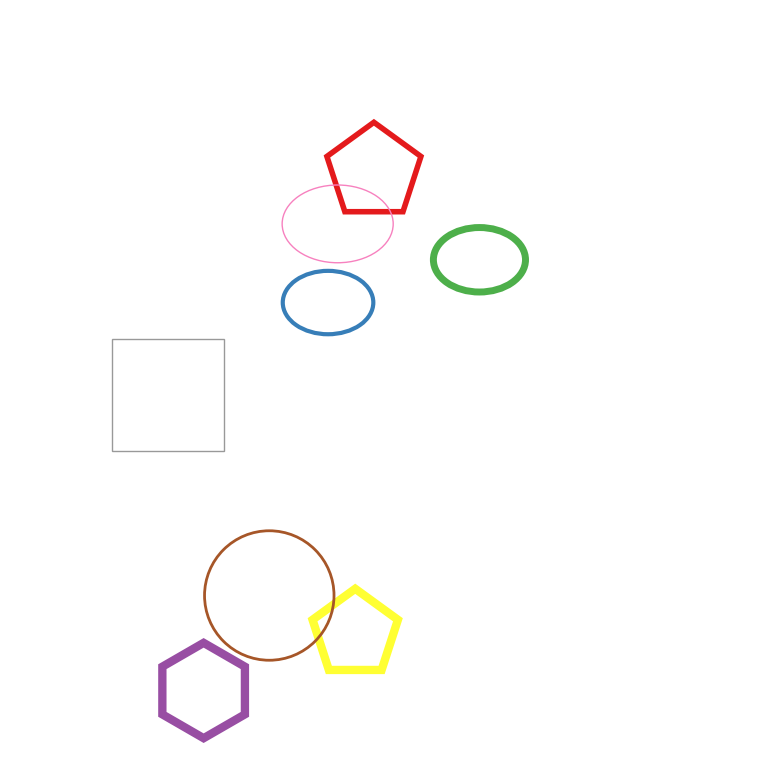[{"shape": "pentagon", "thickness": 2, "radius": 0.32, "center": [0.486, 0.777]}, {"shape": "oval", "thickness": 1.5, "radius": 0.29, "center": [0.426, 0.607]}, {"shape": "oval", "thickness": 2.5, "radius": 0.3, "center": [0.623, 0.663]}, {"shape": "hexagon", "thickness": 3, "radius": 0.31, "center": [0.264, 0.103]}, {"shape": "pentagon", "thickness": 3, "radius": 0.29, "center": [0.461, 0.177]}, {"shape": "circle", "thickness": 1, "radius": 0.42, "center": [0.35, 0.227]}, {"shape": "oval", "thickness": 0.5, "radius": 0.36, "center": [0.439, 0.709]}, {"shape": "square", "thickness": 0.5, "radius": 0.36, "center": [0.218, 0.487]}]